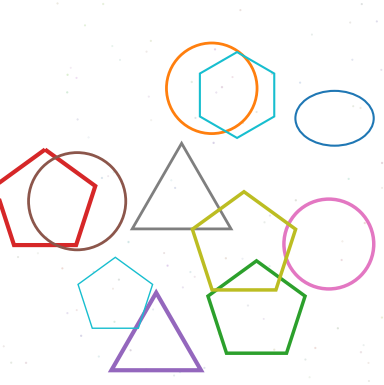[{"shape": "oval", "thickness": 1.5, "radius": 0.51, "center": [0.869, 0.693]}, {"shape": "circle", "thickness": 2, "radius": 0.59, "center": [0.55, 0.771]}, {"shape": "pentagon", "thickness": 2.5, "radius": 0.66, "center": [0.666, 0.19]}, {"shape": "pentagon", "thickness": 3, "radius": 0.69, "center": [0.117, 0.474]}, {"shape": "triangle", "thickness": 3, "radius": 0.67, "center": [0.406, 0.105]}, {"shape": "circle", "thickness": 2, "radius": 0.63, "center": [0.2, 0.477]}, {"shape": "circle", "thickness": 2.5, "radius": 0.58, "center": [0.854, 0.366]}, {"shape": "triangle", "thickness": 2, "radius": 0.74, "center": [0.472, 0.48]}, {"shape": "pentagon", "thickness": 2.5, "radius": 0.7, "center": [0.634, 0.361]}, {"shape": "pentagon", "thickness": 1, "radius": 0.51, "center": [0.3, 0.23]}, {"shape": "hexagon", "thickness": 1.5, "radius": 0.56, "center": [0.616, 0.753]}]